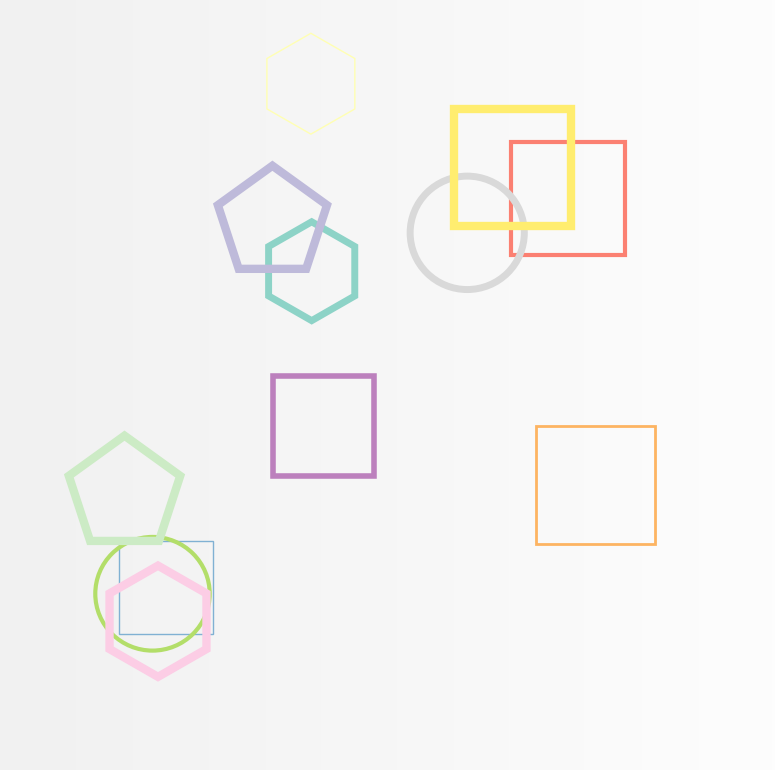[{"shape": "hexagon", "thickness": 2.5, "radius": 0.32, "center": [0.402, 0.648]}, {"shape": "hexagon", "thickness": 0.5, "radius": 0.33, "center": [0.401, 0.891]}, {"shape": "pentagon", "thickness": 3, "radius": 0.37, "center": [0.352, 0.711]}, {"shape": "square", "thickness": 1.5, "radius": 0.37, "center": [0.733, 0.742]}, {"shape": "square", "thickness": 0.5, "radius": 0.3, "center": [0.214, 0.237]}, {"shape": "square", "thickness": 1, "radius": 0.38, "center": [0.768, 0.37]}, {"shape": "circle", "thickness": 1.5, "radius": 0.37, "center": [0.197, 0.229]}, {"shape": "hexagon", "thickness": 3, "radius": 0.36, "center": [0.204, 0.193]}, {"shape": "circle", "thickness": 2.5, "radius": 0.37, "center": [0.603, 0.698]}, {"shape": "square", "thickness": 2, "radius": 0.33, "center": [0.418, 0.447]}, {"shape": "pentagon", "thickness": 3, "radius": 0.38, "center": [0.161, 0.359]}, {"shape": "square", "thickness": 3, "radius": 0.38, "center": [0.661, 0.783]}]